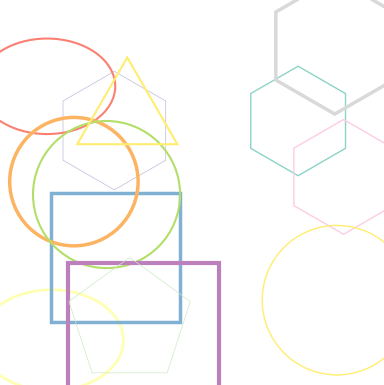[{"shape": "hexagon", "thickness": 1, "radius": 0.71, "center": [0.774, 0.686]}, {"shape": "oval", "thickness": 2, "radius": 0.93, "center": [0.134, 0.116]}, {"shape": "hexagon", "thickness": 0.5, "radius": 0.77, "center": [0.297, 0.661]}, {"shape": "oval", "thickness": 1.5, "radius": 0.89, "center": [0.122, 0.776]}, {"shape": "square", "thickness": 2.5, "radius": 0.84, "center": [0.3, 0.332]}, {"shape": "circle", "thickness": 2.5, "radius": 0.83, "center": [0.192, 0.528]}, {"shape": "circle", "thickness": 1.5, "radius": 0.96, "center": [0.277, 0.495]}, {"shape": "hexagon", "thickness": 1, "radius": 0.75, "center": [0.892, 0.541]}, {"shape": "hexagon", "thickness": 2.5, "radius": 0.88, "center": [0.869, 0.88]}, {"shape": "square", "thickness": 3, "radius": 0.98, "center": [0.373, 0.12]}, {"shape": "pentagon", "thickness": 0.5, "radius": 0.83, "center": [0.337, 0.166]}, {"shape": "circle", "thickness": 1, "radius": 0.97, "center": [0.875, 0.22]}, {"shape": "triangle", "thickness": 1.5, "radius": 0.75, "center": [0.331, 0.701]}]